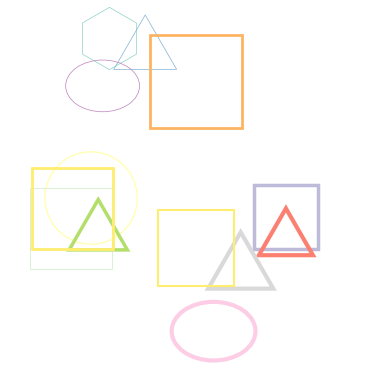[{"shape": "hexagon", "thickness": 0.5, "radius": 0.4, "center": [0.284, 0.9]}, {"shape": "circle", "thickness": 1, "radius": 0.6, "center": [0.237, 0.486]}, {"shape": "square", "thickness": 2.5, "radius": 0.42, "center": [0.743, 0.436]}, {"shape": "triangle", "thickness": 3, "radius": 0.4, "center": [0.743, 0.378]}, {"shape": "triangle", "thickness": 0.5, "radius": 0.47, "center": [0.377, 0.867]}, {"shape": "square", "thickness": 2, "radius": 0.6, "center": [0.509, 0.788]}, {"shape": "triangle", "thickness": 2.5, "radius": 0.44, "center": [0.255, 0.395]}, {"shape": "oval", "thickness": 3, "radius": 0.54, "center": [0.555, 0.14]}, {"shape": "triangle", "thickness": 3, "radius": 0.49, "center": [0.625, 0.299]}, {"shape": "oval", "thickness": 0.5, "radius": 0.48, "center": [0.267, 0.777]}, {"shape": "square", "thickness": 0.5, "radius": 0.53, "center": [0.185, 0.406]}, {"shape": "square", "thickness": 1.5, "radius": 0.49, "center": [0.509, 0.355]}, {"shape": "square", "thickness": 2, "radius": 0.52, "center": [0.188, 0.458]}]